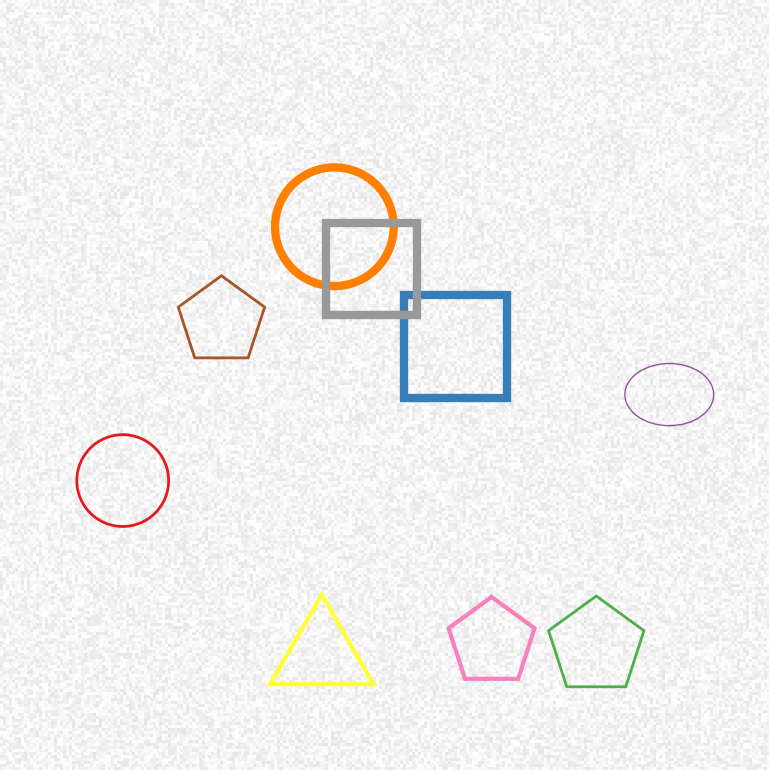[{"shape": "circle", "thickness": 1, "radius": 0.3, "center": [0.159, 0.376]}, {"shape": "square", "thickness": 3, "radius": 0.34, "center": [0.592, 0.55]}, {"shape": "pentagon", "thickness": 1, "radius": 0.33, "center": [0.774, 0.161]}, {"shape": "oval", "thickness": 0.5, "radius": 0.29, "center": [0.869, 0.488]}, {"shape": "circle", "thickness": 3, "radius": 0.39, "center": [0.434, 0.706]}, {"shape": "triangle", "thickness": 1.5, "radius": 0.39, "center": [0.418, 0.15]}, {"shape": "pentagon", "thickness": 1, "radius": 0.29, "center": [0.288, 0.583]}, {"shape": "pentagon", "thickness": 1.5, "radius": 0.29, "center": [0.638, 0.166]}, {"shape": "square", "thickness": 3, "radius": 0.3, "center": [0.483, 0.651]}]